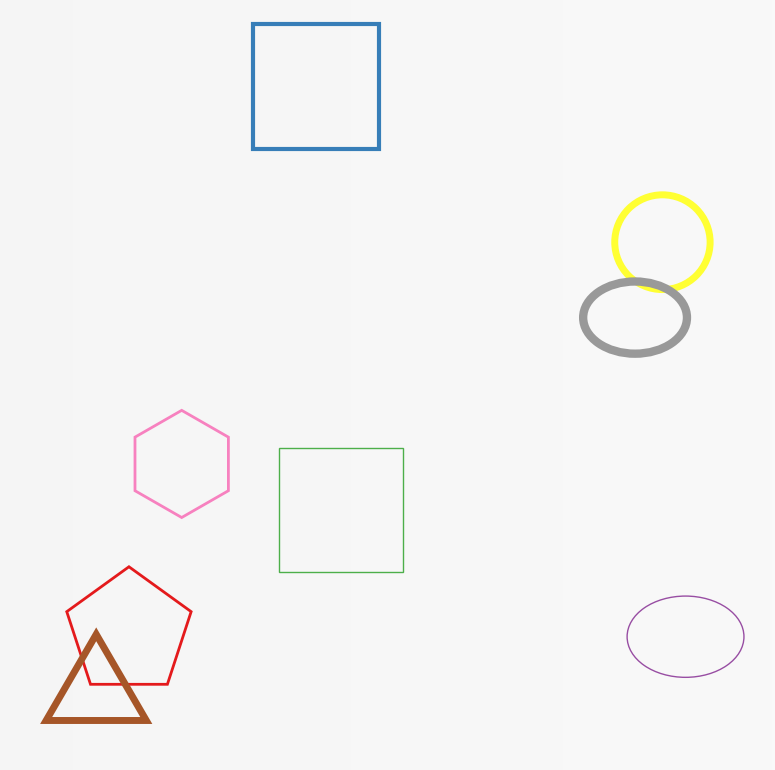[{"shape": "pentagon", "thickness": 1, "radius": 0.42, "center": [0.166, 0.18]}, {"shape": "square", "thickness": 1.5, "radius": 0.41, "center": [0.408, 0.887]}, {"shape": "square", "thickness": 0.5, "radius": 0.4, "center": [0.44, 0.337]}, {"shape": "oval", "thickness": 0.5, "radius": 0.38, "center": [0.885, 0.173]}, {"shape": "circle", "thickness": 2.5, "radius": 0.31, "center": [0.855, 0.685]}, {"shape": "triangle", "thickness": 2.5, "radius": 0.37, "center": [0.124, 0.102]}, {"shape": "hexagon", "thickness": 1, "radius": 0.35, "center": [0.234, 0.397]}, {"shape": "oval", "thickness": 3, "radius": 0.33, "center": [0.819, 0.588]}]